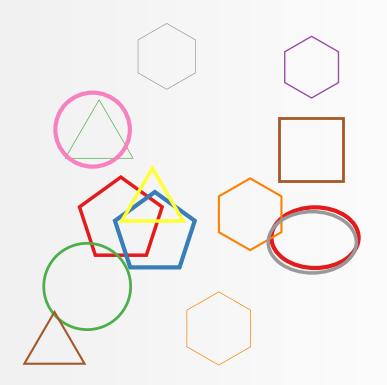[{"shape": "oval", "thickness": 3, "radius": 0.56, "center": [0.813, 0.383]}, {"shape": "pentagon", "thickness": 2.5, "radius": 0.56, "center": [0.312, 0.428]}, {"shape": "pentagon", "thickness": 3, "radius": 0.54, "center": [0.4, 0.393]}, {"shape": "circle", "thickness": 2, "radius": 0.56, "center": [0.225, 0.256]}, {"shape": "triangle", "thickness": 0.5, "radius": 0.51, "center": [0.256, 0.639]}, {"shape": "hexagon", "thickness": 1, "radius": 0.4, "center": [0.804, 0.826]}, {"shape": "hexagon", "thickness": 0.5, "radius": 0.48, "center": [0.565, 0.147]}, {"shape": "hexagon", "thickness": 1.5, "radius": 0.47, "center": [0.646, 0.444]}, {"shape": "triangle", "thickness": 2.5, "radius": 0.46, "center": [0.393, 0.472]}, {"shape": "square", "thickness": 2, "radius": 0.41, "center": [0.803, 0.613]}, {"shape": "triangle", "thickness": 1.5, "radius": 0.45, "center": [0.141, 0.1]}, {"shape": "circle", "thickness": 3, "radius": 0.48, "center": [0.239, 0.663]}, {"shape": "hexagon", "thickness": 0.5, "radius": 0.43, "center": [0.43, 0.854]}, {"shape": "oval", "thickness": 2.5, "radius": 0.57, "center": [0.806, 0.371]}]